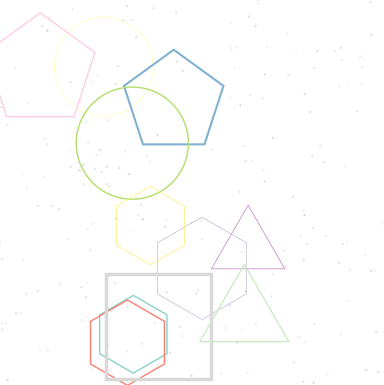[{"shape": "hexagon", "thickness": 1, "radius": 0.5, "center": [0.346, 0.132]}, {"shape": "circle", "thickness": 0.5, "radius": 0.64, "center": [0.27, 0.827]}, {"shape": "hexagon", "thickness": 0.5, "radius": 0.66, "center": [0.524, 0.303]}, {"shape": "hexagon", "thickness": 1, "radius": 0.55, "center": [0.331, 0.11]}, {"shape": "pentagon", "thickness": 1.5, "radius": 0.68, "center": [0.451, 0.735]}, {"shape": "circle", "thickness": 1, "radius": 0.73, "center": [0.344, 0.628]}, {"shape": "pentagon", "thickness": 1, "radius": 0.75, "center": [0.105, 0.818]}, {"shape": "square", "thickness": 2.5, "radius": 0.69, "center": [0.412, 0.152]}, {"shape": "triangle", "thickness": 0.5, "radius": 0.55, "center": [0.644, 0.357]}, {"shape": "triangle", "thickness": 1, "radius": 0.67, "center": [0.635, 0.179]}, {"shape": "hexagon", "thickness": 0.5, "radius": 0.51, "center": [0.391, 0.414]}]